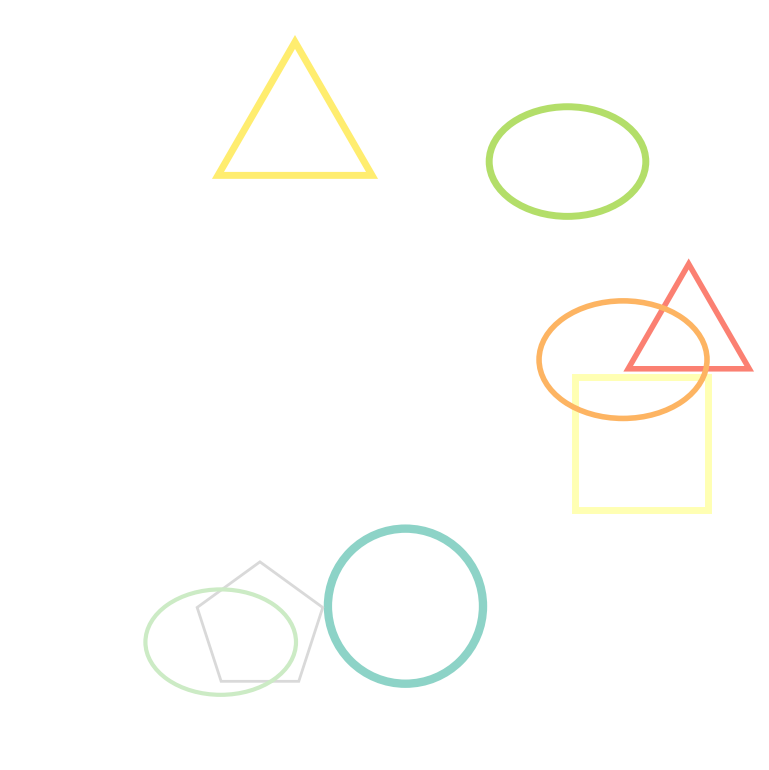[{"shape": "circle", "thickness": 3, "radius": 0.5, "center": [0.527, 0.213]}, {"shape": "square", "thickness": 2.5, "radius": 0.43, "center": [0.833, 0.424]}, {"shape": "triangle", "thickness": 2, "radius": 0.45, "center": [0.894, 0.566]}, {"shape": "oval", "thickness": 2, "radius": 0.55, "center": [0.809, 0.533]}, {"shape": "oval", "thickness": 2.5, "radius": 0.51, "center": [0.737, 0.79]}, {"shape": "pentagon", "thickness": 1, "radius": 0.43, "center": [0.338, 0.185]}, {"shape": "oval", "thickness": 1.5, "radius": 0.49, "center": [0.287, 0.166]}, {"shape": "triangle", "thickness": 2.5, "radius": 0.58, "center": [0.383, 0.83]}]